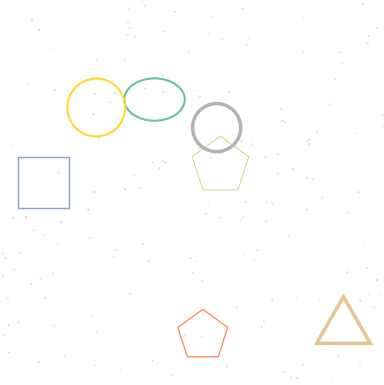[{"shape": "oval", "thickness": 1.5, "radius": 0.39, "center": [0.401, 0.741]}, {"shape": "pentagon", "thickness": 1, "radius": 0.34, "center": [0.527, 0.128]}, {"shape": "square", "thickness": 1, "radius": 0.33, "center": [0.113, 0.527]}, {"shape": "pentagon", "thickness": 0.5, "radius": 0.39, "center": [0.573, 0.569]}, {"shape": "circle", "thickness": 1.5, "radius": 0.38, "center": [0.25, 0.721]}, {"shape": "triangle", "thickness": 2.5, "radius": 0.4, "center": [0.892, 0.149]}, {"shape": "circle", "thickness": 2.5, "radius": 0.31, "center": [0.563, 0.668]}]